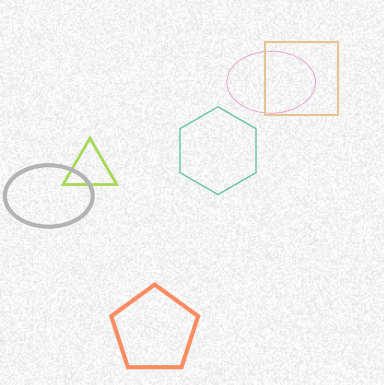[{"shape": "hexagon", "thickness": 1, "radius": 0.57, "center": [0.566, 0.609]}, {"shape": "pentagon", "thickness": 3, "radius": 0.59, "center": [0.402, 0.142]}, {"shape": "oval", "thickness": 0.5, "radius": 0.57, "center": [0.704, 0.786]}, {"shape": "triangle", "thickness": 2, "radius": 0.4, "center": [0.234, 0.561]}, {"shape": "square", "thickness": 1.5, "radius": 0.48, "center": [0.783, 0.796]}, {"shape": "oval", "thickness": 3, "radius": 0.57, "center": [0.127, 0.491]}]